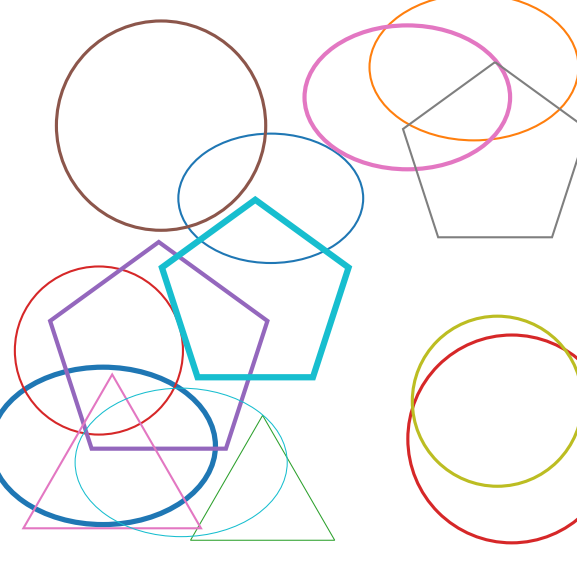[{"shape": "oval", "thickness": 2.5, "radius": 0.97, "center": [0.178, 0.227]}, {"shape": "oval", "thickness": 1, "radius": 0.8, "center": [0.469, 0.656]}, {"shape": "oval", "thickness": 1, "radius": 0.9, "center": [0.821, 0.883]}, {"shape": "triangle", "thickness": 0.5, "radius": 0.72, "center": [0.455, 0.136]}, {"shape": "circle", "thickness": 1.5, "radius": 0.9, "center": [0.886, 0.239]}, {"shape": "circle", "thickness": 1, "radius": 0.73, "center": [0.171, 0.392]}, {"shape": "pentagon", "thickness": 2, "radius": 0.99, "center": [0.275, 0.382]}, {"shape": "circle", "thickness": 1.5, "radius": 0.91, "center": [0.279, 0.782]}, {"shape": "oval", "thickness": 2, "radius": 0.89, "center": [0.705, 0.831]}, {"shape": "triangle", "thickness": 1, "radius": 0.89, "center": [0.194, 0.173]}, {"shape": "pentagon", "thickness": 1, "radius": 0.84, "center": [0.857, 0.724]}, {"shape": "circle", "thickness": 1.5, "radius": 0.74, "center": [0.861, 0.304]}, {"shape": "oval", "thickness": 0.5, "radius": 0.92, "center": [0.314, 0.198]}, {"shape": "pentagon", "thickness": 3, "radius": 0.85, "center": [0.442, 0.483]}]